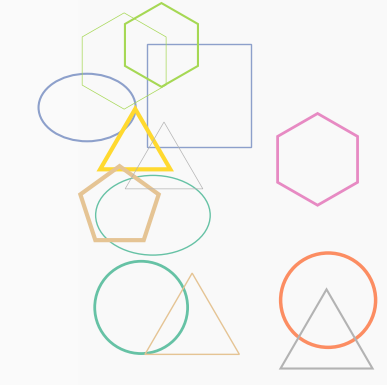[{"shape": "oval", "thickness": 1, "radius": 0.74, "center": [0.395, 0.441]}, {"shape": "circle", "thickness": 2, "radius": 0.6, "center": [0.364, 0.202]}, {"shape": "circle", "thickness": 2.5, "radius": 0.61, "center": [0.847, 0.22]}, {"shape": "square", "thickness": 1, "radius": 0.67, "center": [0.514, 0.752]}, {"shape": "oval", "thickness": 1.5, "radius": 0.63, "center": [0.225, 0.721]}, {"shape": "hexagon", "thickness": 2, "radius": 0.6, "center": [0.82, 0.586]}, {"shape": "hexagon", "thickness": 0.5, "radius": 0.63, "center": [0.32, 0.842]}, {"shape": "hexagon", "thickness": 1.5, "radius": 0.54, "center": [0.417, 0.883]}, {"shape": "triangle", "thickness": 3, "radius": 0.52, "center": [0.349, 0.613]}, {"shape": "triangle", "thickness": 1, "radius": 0.7, "center": [0.496, 0.15]}, {"shape": "pentagon", "thickness": 3, "radius": 0.53, "center": [0.308, 0.462]}, {"shape": "triangle", "thickness": 0.5, "radius": 0.58, "center": [0.423, 0.567]}, {"shape": "triangle", "thickness": 1.5, "radius": 0.69, "center": [0.843, 0.111]}]